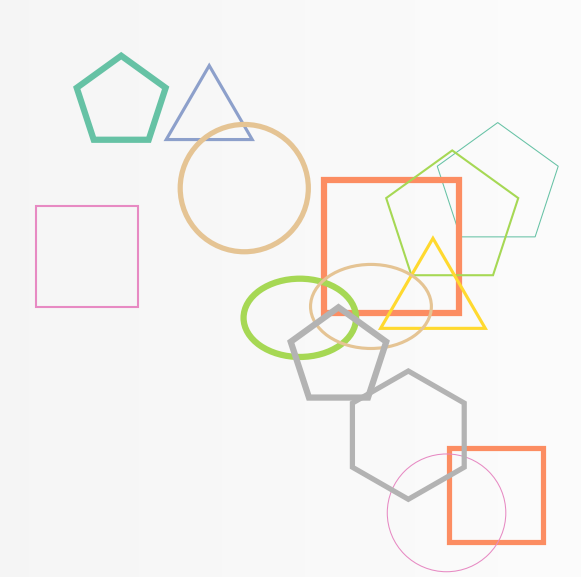[{"shape": "pentagon", "thickness": 3, "radius": 0.4, "center": [0.209, 0.822]}, {"shape": "pentagon", "thickness": 0.5, "radius": 0.55, "center": [0.856, 0.677]}, {"shape": "square", "thickness": 3, "radius": 0.58, "center": [0.673, 0.572]}, {"shape": "square", "thickness": 2.5, "radius": 0.4, "center": [0.853, 0.142]}, {"shape": "triangle", "thickness": 1.5, "radius": 0.43, "center": [0.36, 0.8]}, {"shape": "circle", "thickness": 0.5, "radius": 0.51, "center": [0.768, 0.111]}, {"shape": "square", "thickness": 1, "radius": 0.44, "center": [0.15, 0.555]}, {"shape": "pentagon", "thickness": 1, "radius": 0.6, "center": [0.778, 0.619]}, {"shape": "oval", "thickness": 3, "radius": 0.48, "center": [0.516, 0.449]}, {"shape": "triangle", "thickness": 1.5, "radius": 0.52, "center": [0.745, 0.483]}, {"shape": "circle", "thickness": 2.5, "radius": 0.55, "center": [0.42, 0.673]}, {"shape": "oval", "thickness": 1.5, "radius": 0.52, "center": [0.638, 0.468]}, {"shape": "pentagon", "thickness": 3, "radius": 0.43, "center": [0.582, 0.381]}, {"shape": "hexagon", "thickness": 2.5, "radius": 0.56, "center": [0.702, 0.246]}]